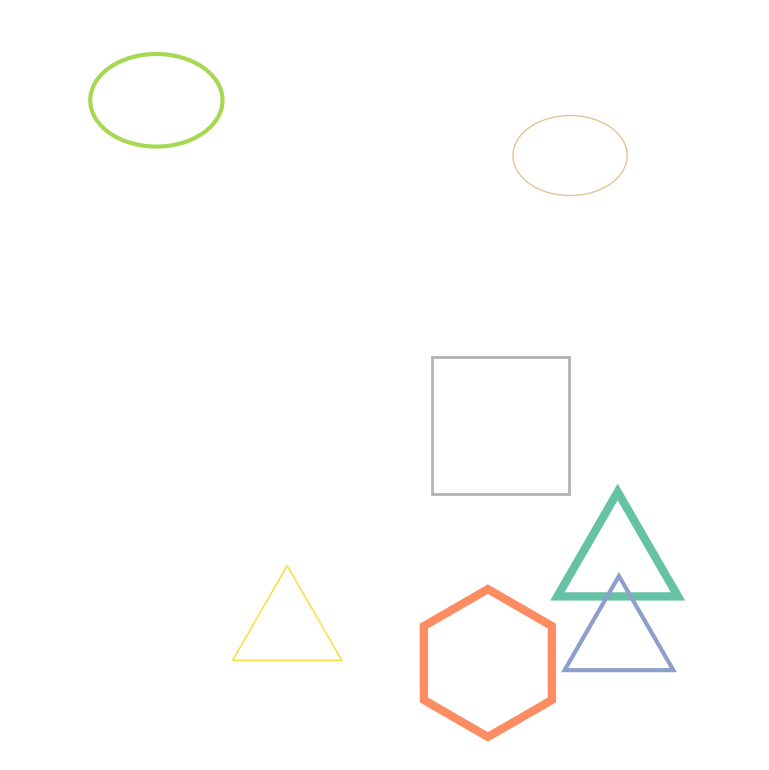[{"shape": "triangle", "thickness": 3, "radius": 0.45, "center": [0.802, 0.271]}, {"shape": "hexagon", "thickness": 3, "radius": 0.48, "center": [0.634, 0.139]}, {"shape": "triangle", "thickness": 1.5, "radius": 0.41, "center": [0.804, 0.17]}, {"shape": "oval", "thickness": 1.5, "radius": 0.43, "center": [0.203, 0.87]}, {"shape": "triangle", "thickness": 0.5, "radius": 0.41, "center": [0.373, 0.183]}, {"shape": "oval", "thickness": 0.5, "radius": 0.37, "center": [0.74, 0.798]}, {"shape": "square", "thickness": 1, "radius": 0.44, "center": [0.65, 0.448]}]